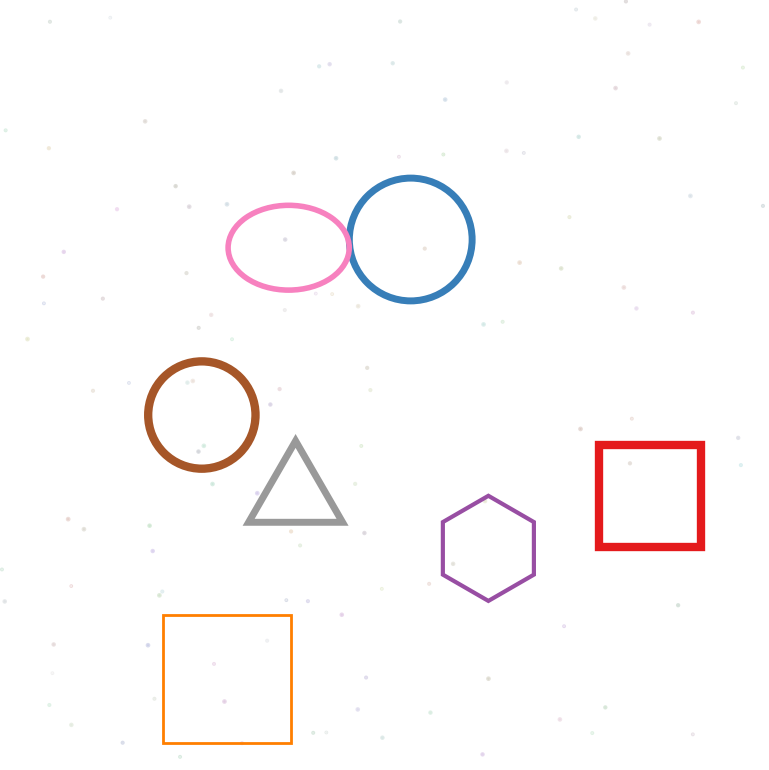[{"shape": "square", "thickness": 3, "radius": 0.33, "center": [0.844, 0.356]}, {"shape": "circle", "thickness": 2.5, "radius": 0.4, "center": [0.533, 0.689]}, {"shape": "hexagon", "thickness": 1.5, "radius": 0.34, "center": [0.634, 0.288]}, {"shape": "square", "thickness": 1, "radius": 0.41, "center": [0.295, 0.118]}, {"shape": "circle", "thickness": 3, "radius": 0.35, "center": [0.262, 0.461]}, {"shape": "oval", "thickness": 2, "radius": 0.39, "center": [0.375, 0.678]}, {"shape": "triangle", "thickness": 2.5, "radius": 0.35, "center": [0.384, 0.357]}]